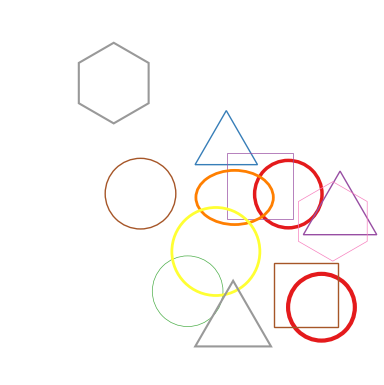[{"shape": "circle", "thickness": 3, "radius": 0.43, "center": [0.835, 0.202]}, {"shape": "circle", "thickness": 2.5, "radius": 0.44, "center": [0.749, 0.496]}, {"shape": "triangle", "thickness": 1, "radius": 0.47, "center": [0.588, 0.619]}, {"shape": "circle", "thickness": 0.5, "radius": 0.46, "center": [0.487, 0.244]}, {"shape": "triangle", "thickness": 1, "radius": 0.55, "center": [0.883, 0.445]}, {"shape": "square", "thickness": 0.5, "radius": 0.43, "center": [0.676, 0.518]}, {"shape": "oval", "thickness": 2, "radius": 0.5, "center": [0.609, 0.487]}, {"shape": "circle", "thickness": 2, "radius": 0.57, "center": [0.561, 0.347]}, {"shape": "square", "thickness": 1, "radius": 0.42, "center": [0.795, 0.234]}, {"shape": "circle", "thickness": 1, "radius": 0.46, "center": [0.365, 0.497]}, {"shape": "hexagon", "thickness": 0.5, "radius": 0.52, "center": [0.864, 0.425]}, {"shape": "hexagon", "thickness": 1.5, "radius": 0.52, "center": [0.295, 0.784]}, {"shape": "triangle", "thickness": 1.5, "radius": 0.57, "center": [0.605, 0.157]}]